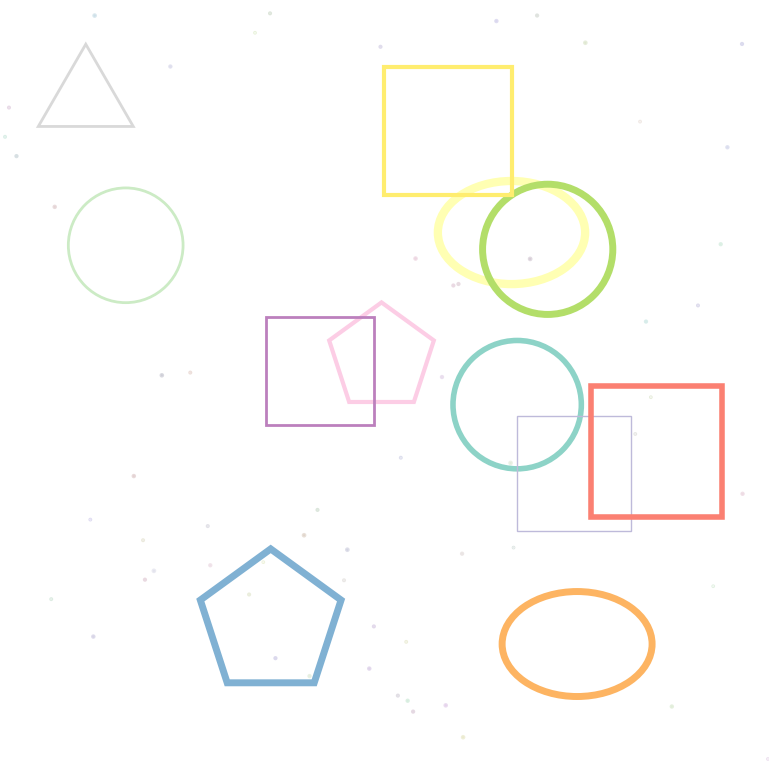[{"shape": "circle", "thickness": 2, "radius": 0.42, "center": [0.672, 0.474]}, {"shape": "oval", "thickness": 3, "radius": 0.48, "center": [0.664, 0.698]}, {"shape": "square", "thickness": 0.5, "radius": 0.37, "center": [0.746, 0.385]}, {"shape": "square", "thickness": 2, "radius": 0.43, "center": [0.853, 0.413]}, {"shape": "pentagon", "thickness": 2.5, "radius": 0.48, "center": [0.352, 0.191]}, {"shape": "oval", "thickness": 2.5, "radius": 0.49, "center": [0.749, 0.164]}, {"shape": "circle", "thickness": 2.5, "radius": 0.42, "center": [0.711, 0.676]}, {"shape": "pentagon", "thickness": 1.5, "radius": 0.36, "center": [0.495, 0.536]}, {"shape": "triangle", "thickness": 1, "radius": 0.36, "center": [0.111, 0.871]}, {"shape": "square", "thickness": 1, "radius": 0.35, "center": [0.416, 0.518]}, {"shape": "circle", "thickness": 1, "radius": 0.37, "center": [0.163, 0.681]}, {"shape": "square", "thickness": 1.5, "radius": 0.42, "center": [0.582, 0.83]}]